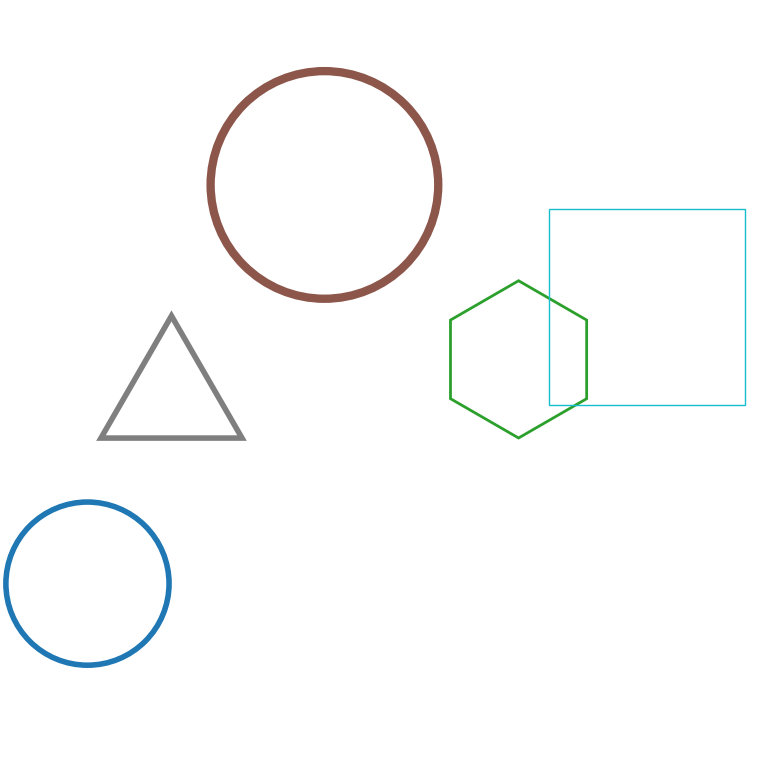[{"shape": "circle", "thickness": 2, "radius": 0.53, "center": [0.114, 0.242]}, {"shape": "hexagon", "thickness": 1, "radius": 0.51, "center": [0.673, 0.533]}, {"shape": "circle", "thickness": 3, "radius": 0.74, "center": [0.421, 0.76]}, {"shape": "triangle", "thickness": 2, "radius": 0.53, "center": [0.223, 0.484]}, {"shape": "square", "thickness": 0.5, "radius": 0.64, "center": [0.84, 0.602]}]